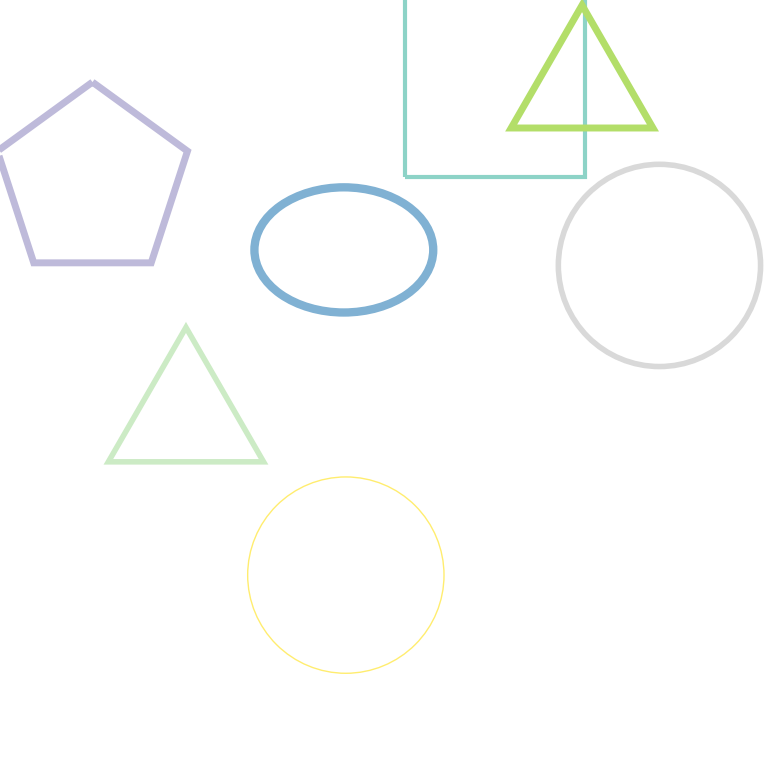[{"shape": "square", "thickness": 1.5, "radius": 0.59, "center": [0.643, 0.888]}, {"shape": "pentagon", "thickness": 2.5, "radius": 0.65, "center": [0.12, 0.764]}, {"shape": "oval", "thickness": 3, "radius": 0.58, "center": [0.447, 0.675]}, {"shape": "triangle", "thickness": 2.5, "radius": 0.53, "center": [0.756, 0.887]}, {"shape": "circle", "thickness": 2, "radius": 0.66, "center": [0.856, 0.655]}, {"shape": "triangle", "thickness": 2, "radius": 0.58, "center": [0.242, 0.458]}, {"shape": "circle", "thickness": 0.5, "radius": 0.64, "center": [0.449, 0.253]}]